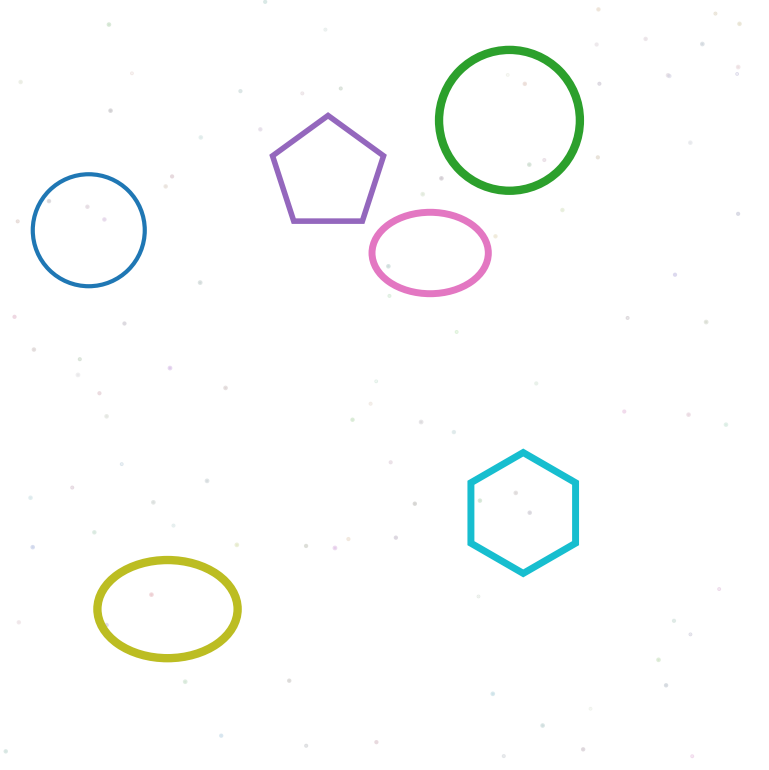[{"shape": "circle", "thickness": 1.5, "radius": 0.36, "center": [0.115, 0.701]}, {"shape": "circle", "thickness": 3, "radius": 0.46, "center": [0.662, 0.844]}, {"shape": "pentagon", "thickness": 2, "radius": 0.38, "center": [0.426, 0.774]}, {"shape": "oval", "thickness": 2.5, "radius": 0.38, "center": [0.559, 0.671]}, {"shape": "oval", "thickness": 3, "radius": 0.46, "center": [0.218, 0.209]}, {"shape": "hexagon", "thickness": 2.5, "radius": 0.39, "center": [0.68, 0.334]}]